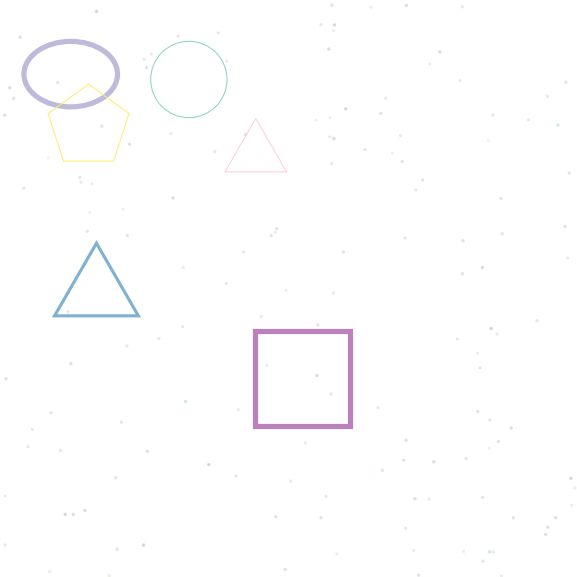[{"shape": "circle", "thickness": 0.5, "radius": 0.33, "center": [0.327, 0.862]}, {"shape": "oval", "thickness": 2.5, "radius": 0.41, "center": [0.122, 0.871]}, {"shape": "triangle", "thickness": 1.5, "radius": 0.42, "center": [0.167, 0.494]}, {"shape": "triangle", "thickness": 0.5, "radius": 0.31, "center": [0.443, 0.732]}, {"shape": "square", "thickness": 2.5, "radius": 0.41, "center": [0.524, 0.344]}, {"shape": "pentagon", "thickness": 0.5, "radius": 0.37, "center": [0.153, 0.78]}]